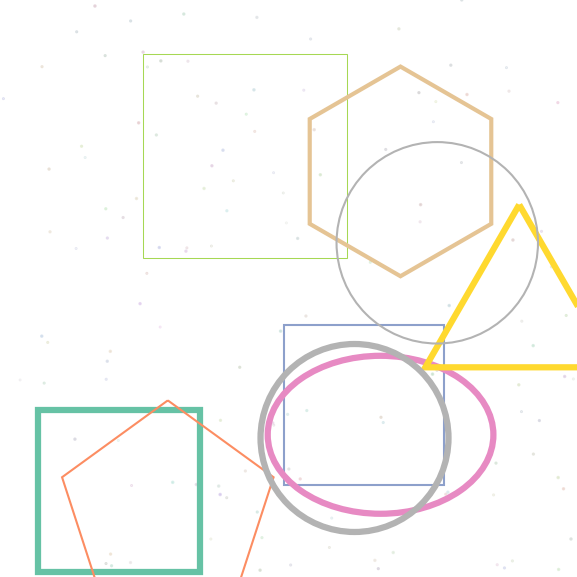[{"shape": "square", "thickness": 3, "radius": 0.7, "center": [0.206, 0.149]}, {"shape": "pentagon", "thickness": 1, "radius": 0.96, "center": [0.291, 0.113]}, {"shape": "square", "thickness": 1, "radius": 0.7, "center": [0.63, 0.298]}, {"shape": "oval", "thickness": 3, "radius": 0.98, "center": [0.659, 0.246]}, {"shape": "square", "thickness": 0.5, "radius": 0.88, "center": [0.424, 0.728]}, {"shape": "triangle", "thickness": 3, "radius": 0.94, "center": [0.899, 0.457]}, {"shape": "hexagon", "thickness": 2, "radius": 0.91, "center": [0.693, 0.702]}, {"shape": "circle", "thickness": 1, "radius": 0.87, "center": [0.757, 0.579]}, {"shape": "circle", "thickness": 3, "radius": 0.81, "center": [0.614, 0.241]}]